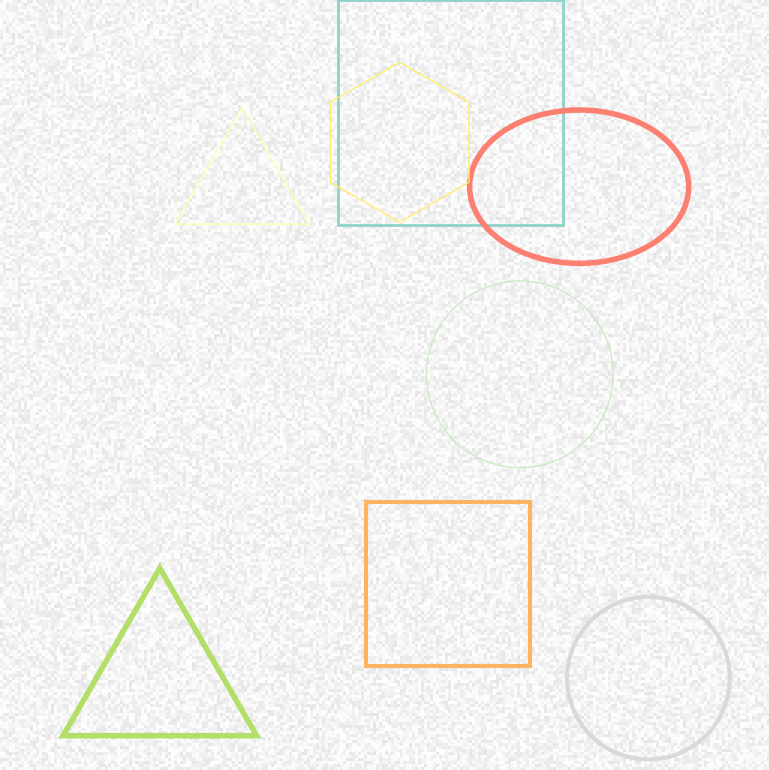[{"shape": "square", "thickness": 1, "radius": 0.73, "center": [0.585, 0.854]}, {"shape": "triangle", "thickness": 0.5, "radius": 0.5, "center": [0.315, 0.759]}, {"shape": "oval", "thickness": 2, "radius": 0.71, "center": [0.752, 0.758]}, {"shape": "square", "thickness": 1.5, "radius": 0.53, "center": [0.582, 0.242]}, {"shape": "triangle", "thickness": 2, "radius": 0.73, "center": [0.208, 0.117]}, {"shape": "circle", "thickness": 1.5, "radius": 0.53, "center": [0.842, 0.119]}, {"shape": "circle", "thickness": 0.5, "radius": 0.61, "center": [0.675, 0.514]}, {"shape": "hexagon", "thickness": 0.5, "radius": 0.52, "center": [0.519, 0.815]}]